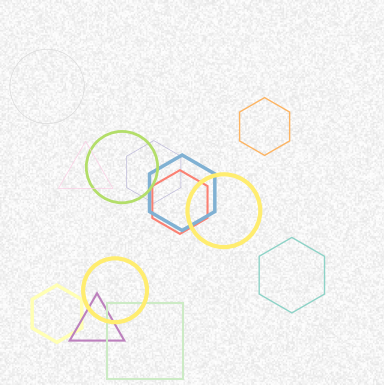[{"shape": "hexagon", "thickness": 1, "radius": 0.49, "center": [0.758, 0.285]}, {"shape": "hexagon", "thickness": 2.5, "radius": 0.37, "center": [0.148, 0.185]}, {"shape": "hexagon", "thickness": 0.5, "radius": 0.41, "center": [0.399, 0.554]}, {"shape": "hexagon", "thickness": 1.5, "radius": 0.41, "center": [0.467, 0.475]}, {"shape": "hexagon", "thickness": 2.5, "radius": 0.49, "center": [0.473, 0.499]}, {"shape": "hexagon", "thickness": 1, "radius": 0.38, "center": [0.687, 0.671]}, {"shape": "circle", "thickness": 2, "radius": 0.46, "center": [0.317, 0.566]}, {"shape": "triangle", "thickness": 0.5, "radius": 0.41, "center": [0.223, 0.552]}, {"shape": "circle", "thickness": 0.5, "radius": 0.48, "center": [0.122, 0.775]}, {"shape": "triangle", "thickness": 1.5, "radius": 0.41, "center": [0.252, 0.156]}, {"shape": "square", "thickness": 1.5, "radius": 0.49, "center": [0.376, 0.115]}, {"shape": "circle", "thickness": 3, "radius": 0.47, "center": [0.582, 0.453]}, {"shape": "circle", "thickness": 3, "radius": 0.41, "center": [0.299, 0.246]}]